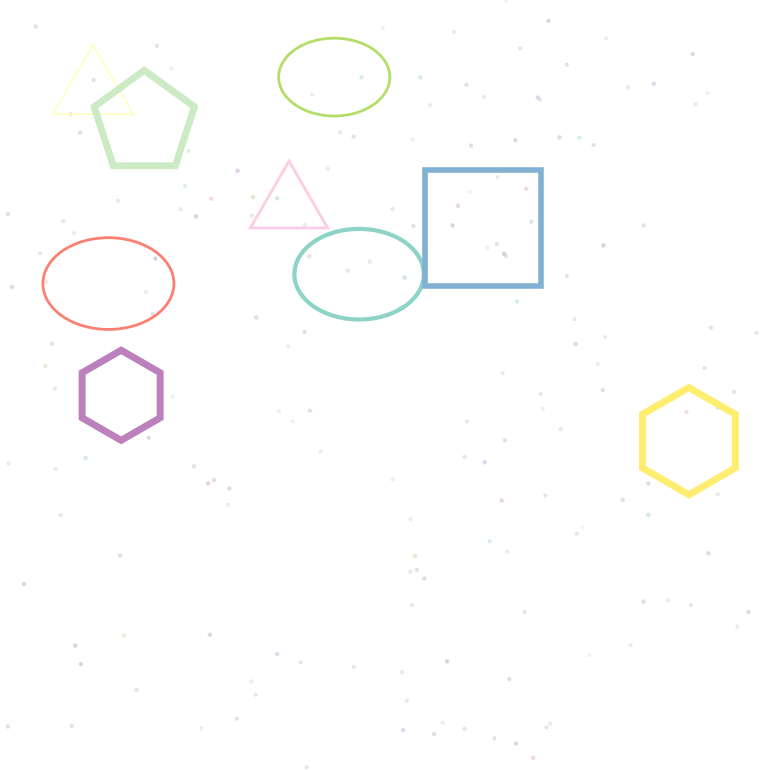[{"shape": "oval", "thickness": 1.5, "radius": 0.42, "center": [0.466, 0.644]}, {"shape": "triangle", "thickness": 0.5, "radius": 0.3, "center": [0.121, 0.882]}, {"shape": "oval", "thickness": 1, "radius": 0.43, "center": [0.141, 0.632]}, {"shape": "square", "thickness": 2, "radius": 0.38, "center": [0.627, 0.704]}, {"shape": "oval", "thickness": 1, "radius": 0.36, "center": [0.434, 0.9]}, {"shape": "triangle", "thickness": 1, "radius": 0.29, "center": [0.375, 0.733]}, {"shape": "hexagon", "thickness": 2.5, "radius": 0.29, "center": [0.157, 0.487]}, {"shape": "pentagon", "thickness": 2.5, "radius": 0.34, "center": [0.187, 0.84]}, {"shape": "hexagon", "thickness": 2.5, "radius": 0.35, "center": [0.895, 0.427]}]